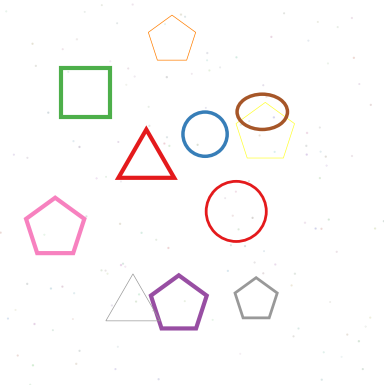[{"shape": "triangle", "thickness": 3, "radius": 0.42, "center": [0.38, 0.58]}, {"shape": "circle", "thickness": 2, "radius": 0.39, "center": [0.614, 0.451]}, {"shape": "circle", "thickness": 2.5, "radius": 0.29, "center": [0.533, 0.652]}, {"shape": "square", "thickness": 3, "radius": 0.32, "center": [0.223, 0.759]}, {"shape": "pentagon", "thickness": 3, "radius": 0.38, "center": [0.464, 0.209]}, {"shape": "pentagon", "thickness": 0.5, "radius": 0.32, "center": [0.447, 0.896]}, {"shape": "pentagon", "thickness": 0.5, "radius": 0.4, "center": [0.689, 0.654]}, {"shape": "oval", "thickness": 2.5, "radius": 0.33, "center": [0.681, 0.71]}, {"shape": "pentagon", "thickness": 3, "radius": 0.4, "center": [0.143, 0.407]}, {"shape": "triangle", "thickness": 0.5, "radius": 0.41, "center": [0.345, 0.207]}, {"shape": "pentagon", "thickness": 2, "radius": 0.29, "center": [0.665, 0.221]}]